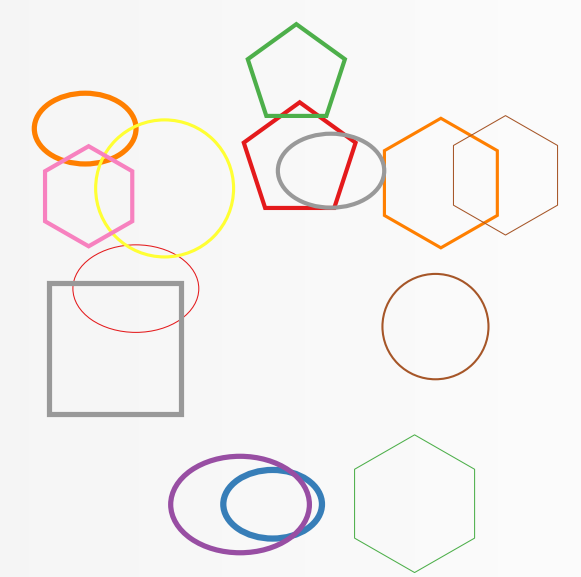[{"shape": "oval", "thickness": 0.5, "radius": 0.54, "center": [0.234, 0.499]}, {"shape": "pentagon", "thickness": 2, "radius": 0.51, "center": [0.516, 0.721]}, {"shape": "oval", "thickness": 3, "radius": 0.42, "center": [0.469, 0.126]}, {"shape": "pentagon", "thickness": 2, "radius": 0.44, "center": [0.51, 0.869]}, {"shape": "hexagon", "thickness": 0.5, "radius": 0.6, "center": [0.713, 0.127]}, {"shape": "oval", "thickness": 2.5, "radius": 0.6, "center": [0.413, 0.125]}, {"shape": "oval", "thickness": 2.5, "radius": 0.44, "center": [0.147, 0.776]}, {"shape": "hexagon", "thickness": 1.5, "radius": 0.56, "center": [0.758, 0.682]}, {"shape": "circle", "thickness": 1.5, "radius": 0.59, "center": [0.283, 0.673]}, {"shape": "circle", "thickness": 1, "radius": 0.46, "center": [0.749, 0.434]}, {"shape": "hexagon", "thickness": 0.5, "radius": 0.52, "center": [0.87, 0.696]}, {"shape": "hexagon", "thickness": 2, "radius": 0.43, "center": [0.153, 0.659]}, {"shape": "square", "thickness": 2.5, "radius": 0.57, "center": [0.198, 0.396]}, {"shape": "oval", "thickness": 2, "radius": 0.46, "center": [0.57, 0.704]}]